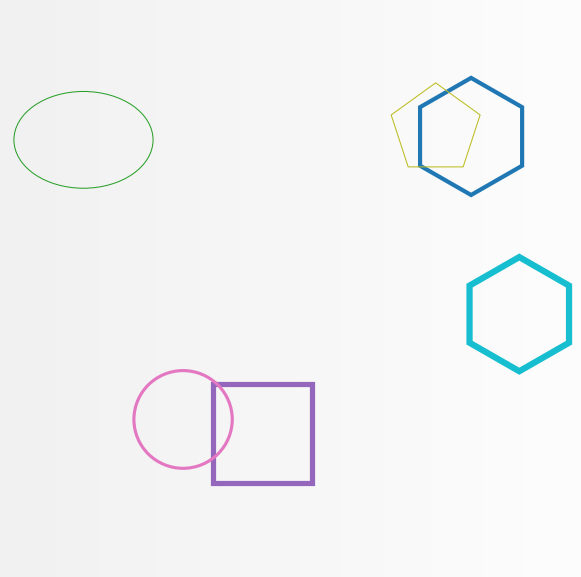[{"shape": "hexagon", "thickness": 2, "radius": 0.51, "center": [0.81, 0.763]}, {"shape": "oval", "thickness": 0.5, "radius": 0.6, "center": [0.144, 0.757]}, {"shape": "square", "thickness": 2.5, "radius": 0.43, "center": [0.451, 0.249]}, {"shape": "circle", "thickness": 1.5, "radius": 0.42, "center": [0.315, 0.273]}, {"shape": "pentagon", "thickness": 0.5, "radius": 0.4, "center": [0.75, 0.775]}, {"shape": "hexagon", "thickness": 3, "radius": 0.49, "center": [0.893, 0.455]}]